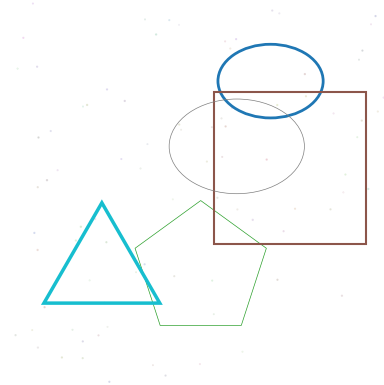[{"shape": "oval", "thickness": 2, "radius": 0.68, "center": [0.703, 0.789]}, {"shape": "pentagon", "thickness": 0.5, "radius": 0.9, "center": [0.521, 0.3]}, {"shape": "square", "thickness": 1.5, "radius": 0.99, "center": [0.753, 0.564]}, {"shape": "oval", "thickness": 0.5, "radius": 0.88, "center": [0.615, 0.62]}, {"shape": "triangle", "thickness": 2.5, "radius": 0.87, "center": [0.265, 0.3]}]